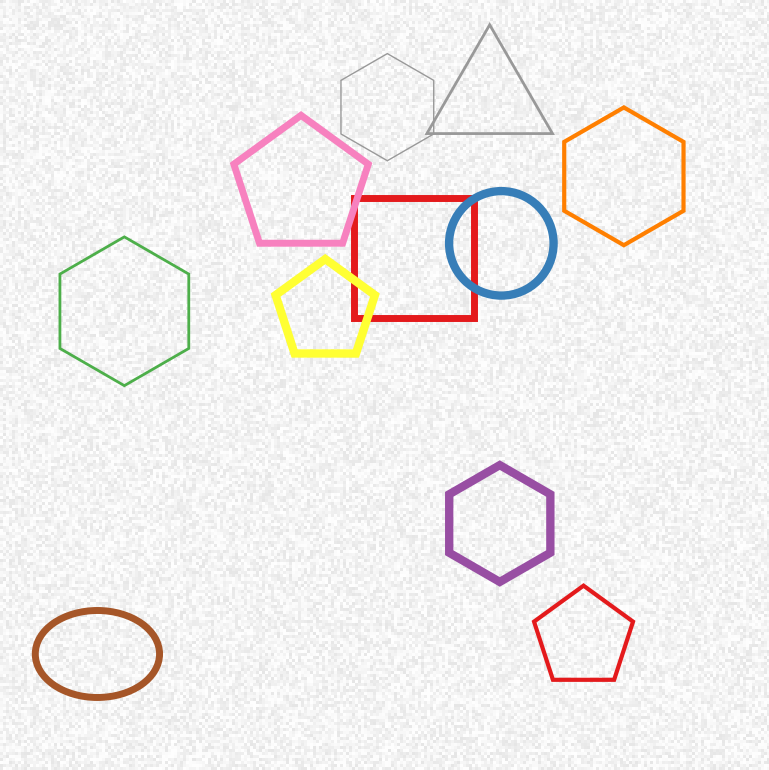[{"shape": "pentagon", "thickness": 1.5, "radius": 0.34, "center": [0.758, 0.172]}, {"shape": "square", "thickness": 2.5, "radius": 0.39, "center": [0.537, 0.665]}, {"shape": "circle", "thickness": 3, "radius": 0.34, "center": [0.651, 0.684]}, {"shape": "hexagon", "thickness": 1, "radius": 0.48, "center": [0.161, 0.596]}, {"shape": "hexagon", "thickness": 3, "radius": 0.38, "center": [0.649, 0.32]}, {"shape": "hexagon", "thickness": 1.5, "radius": 0.45, "center": [0.81, 0.771]}, {"shape": "pentagon", "thickness": 3, "radius": 0.34, "center": [0.422, 0.596]}, {"shape": "oval", "thickness": 2.5, "radius": 0.4, "center": [0.127, 0.151]}, {"shape": "pentagon", "thickness": 2.5, "radius": 0.46, "center": [0.391, 0.758]}, {"shape": "hexagon", "thickness": 0.5, "radius": 0.35, "center": [0.503, 0.861]}, {"shape": "triangle", "thickness": 1, "radius": 0.47, "center": [0.636, 0.874]}]